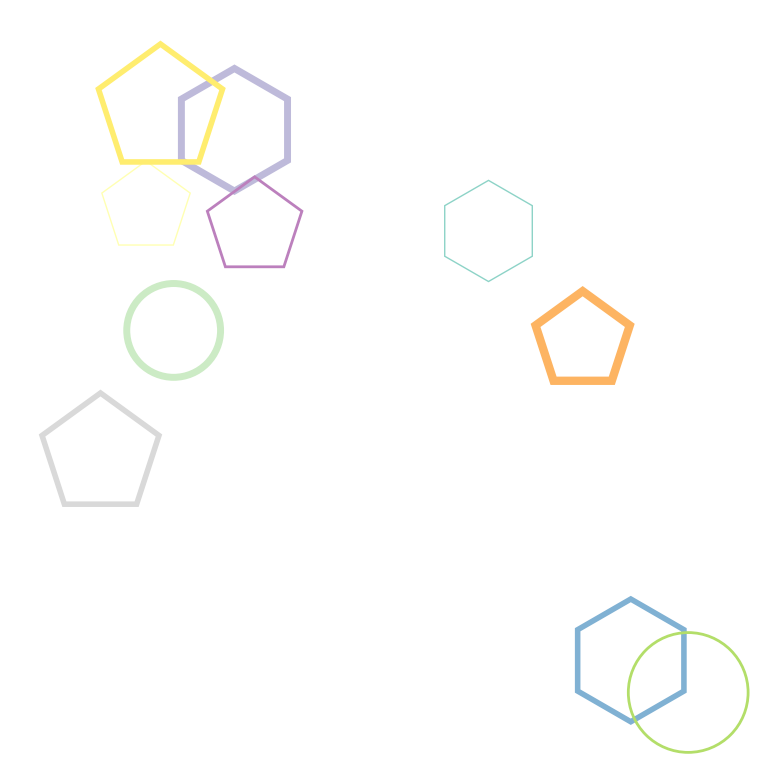[{"shape": "hexagon", "thickness": 0.5, "radius": 0.33, "center": [0.634, 0.7]}, {"shape": "pentagon", "thickness": 0.5, "radius": 0.3, "center": [0.19, 0.731]}, {"shape": "hexagon", "thickness": 2.5, "radius": 0.4, "center": [0.304, 0.831]}, {"shape": "hexagon", "thickness": 2, "radius": 0.4, "center": [0.819, 0.142]}, {"shape": "pentagon", "thickness": 3, "radius": 0.32, "center": [0.757, 0.558]}, {"shape": "circle", "thickness": 1, "radius": 0.39, "center": [0.894, 0.101]}, {"shape": "pentagon", "thickness": 2, "radius": 0.4, "center": [0.131, 0.41]}, {"shape": "pentagon", "thickness": 1, "radius": 0.32, "center": [0.331, 0.706]}, {"shape": "circle", "thickness": 2.5, "radius": 0.3, "center": [0.226, 0.571]}, {"shape": "pentagon", "thickness": 2, "radius": 0.42, "center": [0.208, 0.858]}]